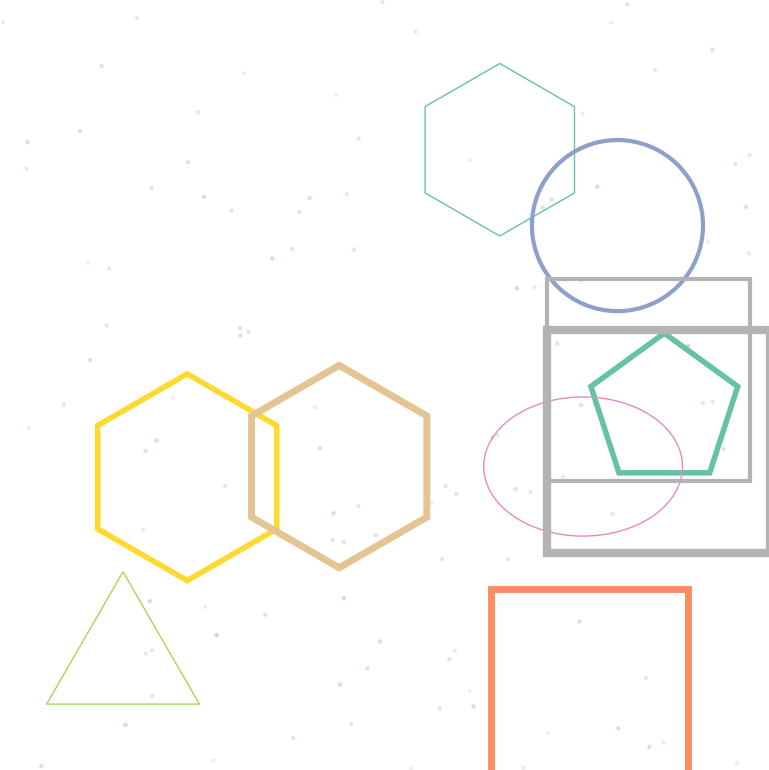[{"shape": "pentagon", "thickness": 2, "radius": 0.5, "center": [0.863, 0.467]}, {"shape": "hexagon", "thickness": 0.5, "radius": 0.56, "center": [0.649, 0.806]}, {"shape": "square", "thickness": 2.5, "radius": 0.64, "center": [0.766, 0.107]}, {"shape": "circle", "thickness": 1.5, "radius": 0.56, "center": [0.802, 0.707]}, {"shape": "oval", "thickness": 0.5, "radius": 0.65, "center": [0.757, 0.394]}, {"shape": "triangle", "thickness": 0.5, "radius": 0.57, "center": [0.16, 0.143]}, {"shape": "hexagon", "thickness": 2, "radius": 0.67, "center": [0.243, 0.38]}, {"shape": "hexagon", "thickness": 2.5, "radius": 0.66, "center": [0.441, 0.394]}, {"shape": "square", "thickness": 1.5, "radius": 0.66, "center": [0.842, 0.506]}, {"shape": "square", "thickness": 3, "radius": 0.72, "center": [0.855, 0.427]}]